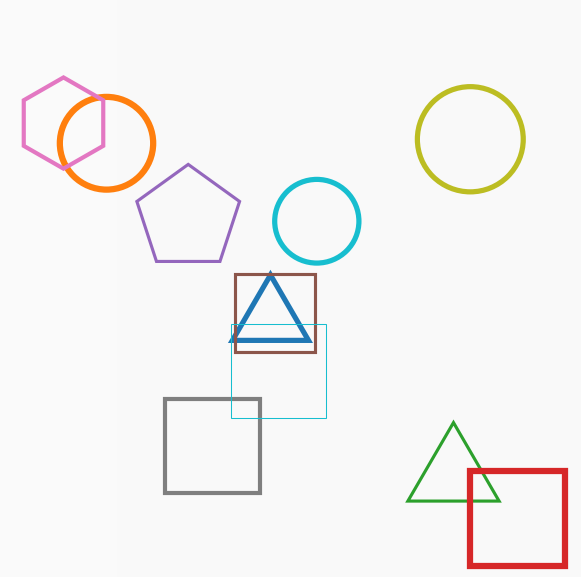[{"shape": "triangle", "thickness": 2.5, "radius": 0.38, "center": [0.465, 0.447]}, {"shape": "circle", "thickness": 3, "radius": 0.4, "center": [0.183, 0.751]}, {"shape": "triangle", "thickness": 1.5, "radius": 0.45, "center": [0.78, 0.177]}, {"shape": "square", "thickness": 3, "radius": 0.41, "center": [0.89, 0.101]}, {"shape": "pentagon", "thickness": 1.5, "radius": 0.46, "center": [0.324, 0.622]}, {"shape": "square", "thickness": 1.5, "radius": 0.34, "center": [0.473, 0.457]}, {"shape": "hexagon", "thickness": 2, "radius": 0.39, "center": [0.109, 0.786]}, {"shape": "square", "thickness": 2, "radius": 0.41, "center": [0.365, 0.227]}, {"shape": "circle", "thickness": 2.5, "radius": 0.46, "center": [0.809, 0.758]}, {"shape": "square", "thickness": 0.5, "radius": 0.41, "center": [0.479, 0.357]}, {"shape": "circle", "thickness": 2.5, "radius": 0.36, "center": [0.545, 0.616]}]